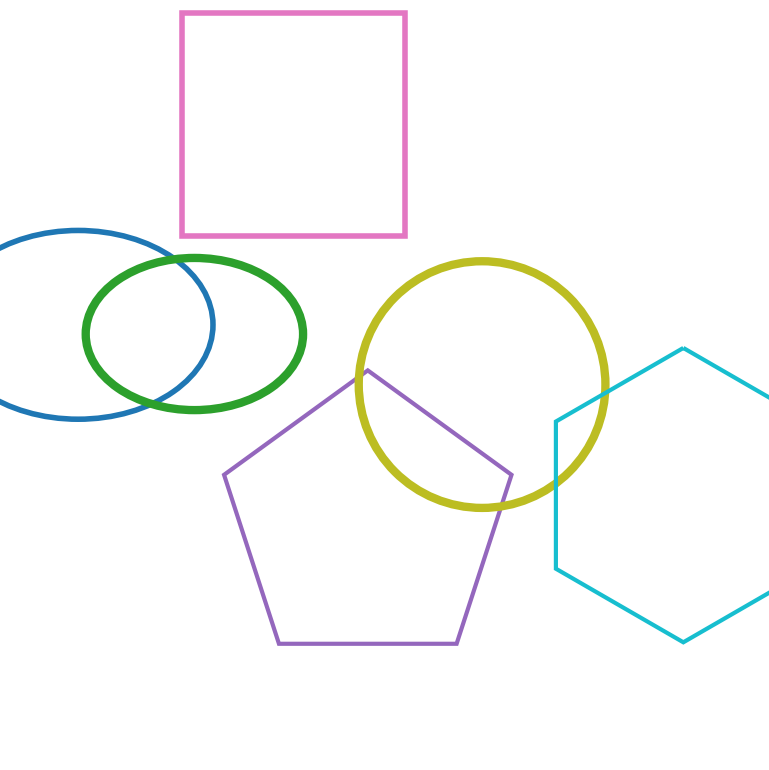[{"shape": "oval", "thickness": 2, "radius": 0.88, "center": [0.101, 0.578]}, {"shape": "oval", "thickness": 3, "radius": 0.71, "center": [0.252, 0.566]}, {"shape": "pentagon", "thickness": 1.5, "radius": 0.98, "center": [0.478, 0.323]}, {"shape": "square", "thickness": 2, "radius": 0.72, "center": [0.382, 0.838]}, {"shape": "circle", "thickness": 3, "radius": 0.8, "center": [0.626, 0.501]}, {"shape": "hexagon", "thickness": 1.5, "radius": 0.96, "center": [0.887, 0.357]}]